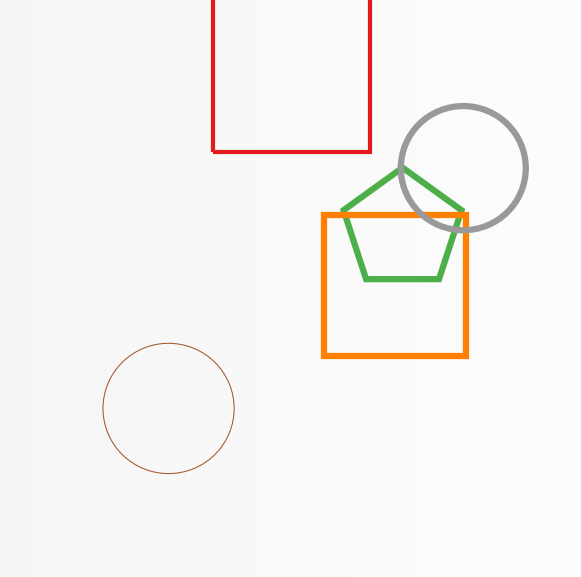[{"shape": "square", "thickness": 2, "radius": 0.67, "center": [0.502, 0.87]}, {"shape": "pentagon", "thickness": 3, "radius": 0.53, "center": [0.693, 0.602]}, {"shape": "square", "thickness": 3, "radius": 0.61, "center": [0.68, 0.504]}, {"shape": "circle", "thickness": 0.5, "radius": 0.56, "center": [0.29, 0.292]}, {"shape": "circle", "thickness": 3, "radius": 0.54, "center": [0.797, 0.708]}]